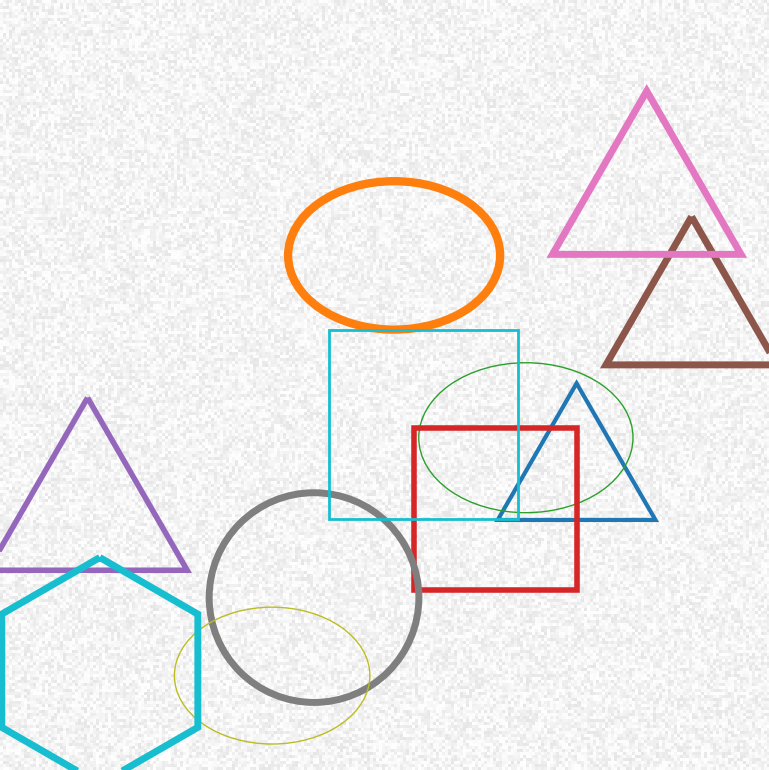[{"shape": "triangle", "thickness": 1.5, "radius": 0.59, "center": [0.749, 0.384]}, {"shape": "oval", "thickness": 3, "radius": 0.69, "center": [0.512, 0.668]}, {"shape": "oval", "thickness": 0.5, "radius": 0.7, "center": [0.683, 0.432]}, {"shape": "square", "thickness": 2, "radius": 0.53, "center": [0.643, 0.339]}, {"shape": "triangle", "thickness": 2, "radius": 0.75, "center": [0.114, 0.334]}, {"shape": "triangle", "thickness": 2.5, "radius": 0.64, "center": [0.898, 0.59]}, {"shape": "triangle", "thickness": 2.5, "radius": 0.71, "center": [0.84, 0.74]}, {"shape": "circle", "thickness": 2.5, "radius": 0.68, "center": [0.408, 0.224]}, {"shape": "oval", "thickness": 0.5, "radius": 0.63, "center": [0.353, 0.123]}, {"shape": "hexagon", "thickness": 2.5, "radius": 0.74, "center": [0.13, 0.129]}, {"shape": "square", "thickness": 1, "radius": 0.61, "center": [0.55, 0.449]}]